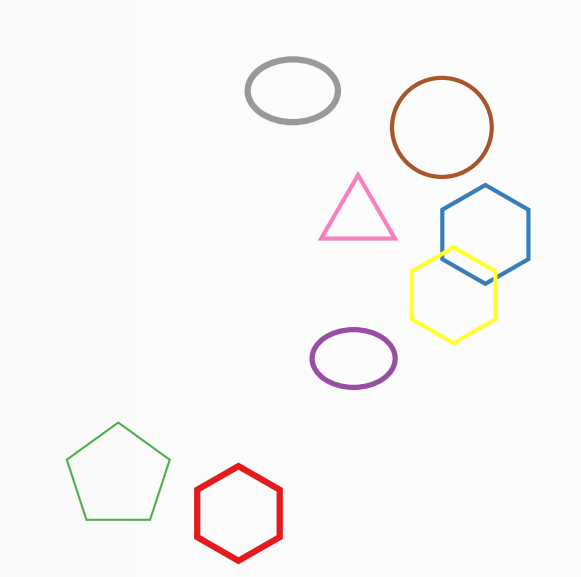[{"shape": "hexagon", "thickness": 3, "radius": 0.41, "center": [0.41, 0.11]}, {"shape": "hexagon", "thickness": 2, "radius": 0.43, "center": [0.835, 0.593]}, {"shape": "pentagon", "thickness": 1, "radius": 0.47, "center": [0.203, 0.174]}, {"shape": "oval", "thickness": 2.5, "radius": 0.36, "center": [0.608, 0.378]}, {"shape": "hexagon", "thickness": 2, "radius": 0.41, "center": [0.78, 0.488]}, {"shape": "circle", "thickness": 2, "radius": 0.43, "center": [0.76, 0.779]}, {"shape": "triangle", "thickness": 2, "radius": 0.37, "center": [0.616, 0.623]}, {"shape": "oval", "thickness": 3, "radius": 0.39, "center": [0.504, 0.842]}]